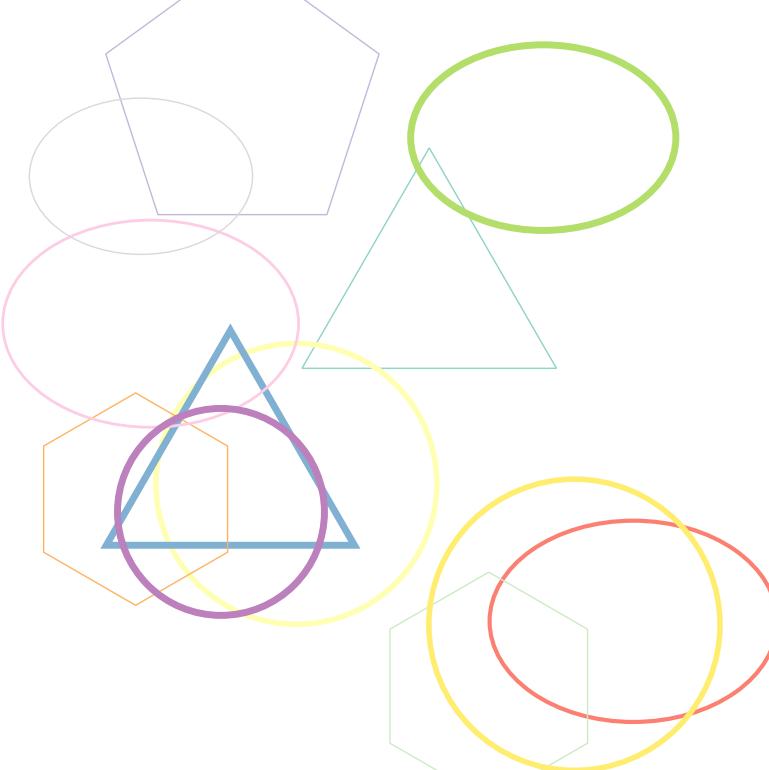[{"shape": "triangle", "thickness": 0.5, "radius": 0.95, "center": [0.557, 0.617]}, {"shape": "circle", "thickness": 2, "radius": 0.91, "center": [0.385, 0.372]}, {"shape": "pentagon", "thickness": 0.5, "radius": 0.93, "center": [0.315, 0.872]}, {"shape": "oval", "thickness": 1.5, "radius": 0.93, "center": [0.823, 0.193]}, {"shape": "triangle", "thickness": 2.5, "radius": 0.93, "center": [0.299, 0.385]}, {"shape": "hexagon", "thickness": 0.5, "radius": 0.69, "center": [0.176, 0.352]}, {"shape": "oval", "thickness": 2.5, "radius": 0.86, "center": [0.706, 0.821]}, {"shape": "oval", "thickness": 1, "radius": 0.96, "center": [0.196, 0.58]}, {"shape": "oval", "thickness": 0.5, "radius": 0.72, "center": [0.183, 0.771]}, {"shape": "circle", "thickness": 2.5, "radius": 0.67, "center": [0.287, 0.335]}, {"shape": "hexagon", "thickness": 0.5, "radius": 0.74, "center": [0.635, 0.109]}, {"shape": "circle", "thickness": 2, "radius": 0.95, "center": [0.746, 0.189]}]